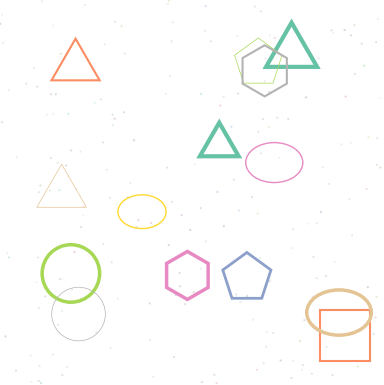[{"shape": "triangle", "thickness": 3, "radius": 0.38, "center": [0.757, 0.865]}, {"shape": "triangle", "thickness": 3, "radius": 0.29, "center": [0.57, 0.623]}, {"shape": "triangle", "thickness": 1.5, "radius": 0.36, "center": [0.196, 0.827]}, {"shape": "square", "thickness": 1.5, "radius": 0.33, "center": [0.896, 0.129]}, {"shape": "pentagon", "thickness": 2, "radius": 0.33, "center": [0.641, 0.278]}, {"shape": "hexagon", "thickness": 2.5, "radius": 0.31, "center": [0.487, 0.285]}, {"shape": "oval", "thickness": 1, "radius": 0.37, "center": [0.712, 0.578]}, {"shape": "circle", "thickness": 2.5, "radius": 0.37, "center": [0.184, 0.29]}, {"shape": "pentagon", "thickness": 0.5, "radius": 0.32, "center": [0.671, 0.837]}, {"shape": "oval", "thickness": 1, "radius": 0.31, "center": [0.369, 0.45]}, {"shape": "triangle", "thickness": 0.5, "radius": 0.37, "center": [0.16, 0.499]}, {"shape": "oval", "thickness": 2.5, "radius": 0.42, "center": [0.881, 0.188]}, {"shape": "circle", "thickness": 0.5, "radius": 0.35, "center": [0.204, 0.184]}, {"shape": "hexagon", "thickness": 1.5, "radius": 0.33, "center": [0.688, 0.816]}]